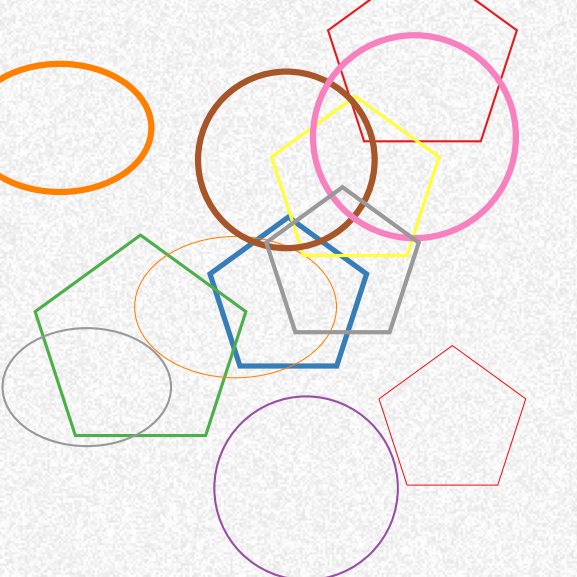[{"shape": "pentagon", "thickness": 1, "radius": 0.86, "center": [0.732, 0.894]}, {"shape": "pentagon", "thickness": 0.5, "radius": 0.67, "center": [0.783, 0.267]}, {"shape": "pentagon", "thickness": 2.5, "radius": 0.71, "center": [0.499, 0.481]}, {"shape": "pentagon", "thickness": 1.5, "radius": 0.96, "center": [0.243, 0.4]}, {"shape": "circle", "thickness": 1, "radius": 0.79, "center": [0.53, 0.154]}, {"shape": "oval", "thickness": 3, "radius": 0.79, "center": [0.104, 0.778]}, {"shape": "oval", "thickness": 0.5, "radius": 0.87, "center": [0.408, 0.467]}, {"shape": "pentagon", "thickness": 1.5, "radius": 0.76, "center": [0.615, 0.68]}, {"shape": "circle", "thickness": 3, "radius": 0.76, "center": [0.496, 0.722]}, {"shape": "circle", "thickness": 3, "radius": 0.88, "center": [0.718, 0.762]}, {"shape": "pentagon", "thickness": 2, "radius": 0.69, "center": [0.593, 0.536]}, {"shape": "oval", "thickness": 1, "radius": 0.73, "center": [0.15, 0.329]}]